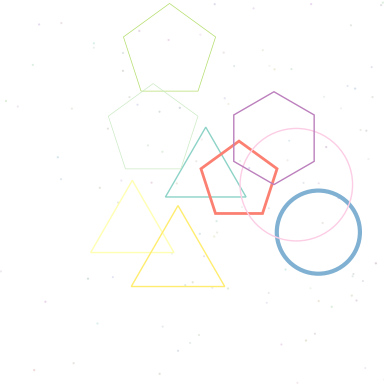[{"shape": "triangle", "thickness": 1, "radius": 0.6, "center": [0.534, 0.549]}, {"shape": "triangle", "thickness": 1, "radius": 0.62, "center": [0.344, 0.406]}, {"shape": "pentagon", "thickness": 2, "radius": 0.52, "center": [0.621, 0.53]}, {"shape": "circle", "thickness": 3, "radius": 0.54, "center": [0.827, 0.397]}, {"shape": "pentagon", "thickness": 0.5, "radius": 0.63, "center": [0.44, 0.865]}, {"shape": "circle", "thickness": 1, "radius": 0.73, "center": [0.77, 0.52]}, {"shape": "hexagon", "thickness": 1, "radius": 0.6, "center": [0.712, 0.641]}, {"shape": "pentagon", "thickness": 0.5, "radius": 0.61, "center": [0.398, 0.66]}, {"shape": "triangle", "thickness": 1, "radius": 0.7, "center": [0.462, 0.326]}]